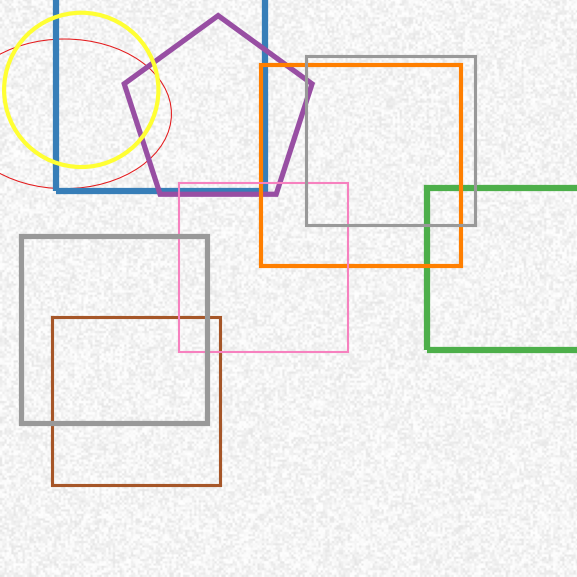[{"shape": "oval", "thickness": 0.5, "radius": 0.93, "center": [0.112, 0.802]}, {"shape": "square", "thickness": 3, "radius": 0.9, "center": [0.278, 0.849]}, {"shape": "square", "thickness": 3, "radius": 0.7, "center": [0.879, 0.534]}, {"shape": "pentagon", "thickness": 2.5, "radius": 0.85, "center": [0.378, 0.801]}, {"shape": "square", "thickness": 2, "radius": 0.87, "center": [0.625, 0.712]}, {"shape": "circle", "thickness": 2, "radius": 0.67, "center": [0.141, 0.843]}, {"shape": "square", "thickness": 1.5, "radius": 0.73, "center": [0.235, 0.304]}, {"shape": "square", "thickness": 1, "radius": 0.73, "center": [0.456, 0.536]}, {"shape": "square", "thickness": 2.5, "radius": 0.81, "center": [0.197, 0.429]}, {"shape": "square", "thickness": 1.5, "radius": 0.73, "center": [0.677, 0.756]}]